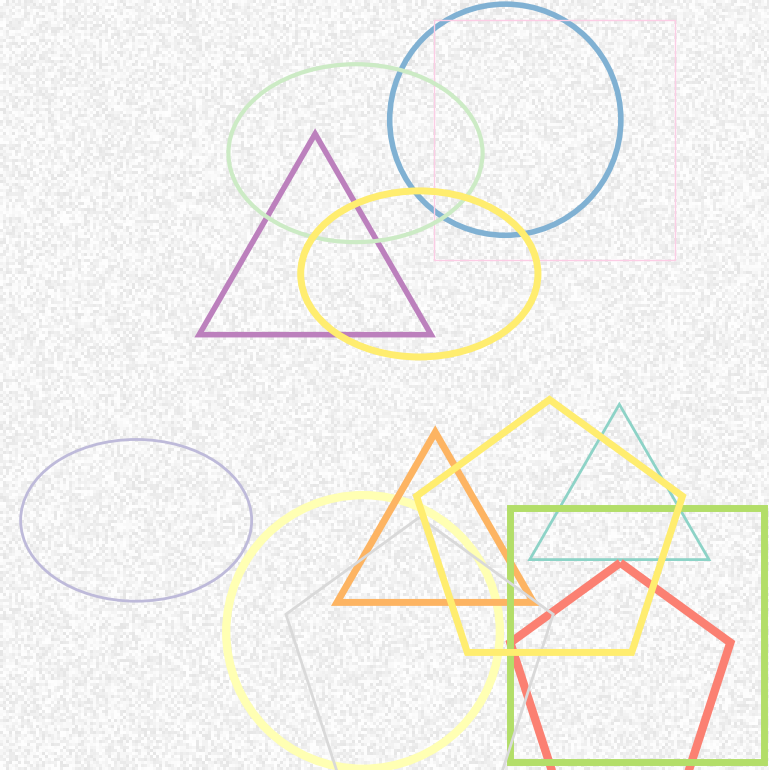[{"shape": "triangle", "thickness": 1, "radius": 0.67, "center": [0.804, 0.34]}, {"shape": "circle", "thickness": 3, "radius": 0.89, "center": [0.471, 0.179]}, {"shape": "oval", "thickness": 1, "radius": 0.75, "center": [0.177, 0.324]}, {"shape": "pentagon", "thickness": 3, "radius": 0.75, "center": [0.806, 0.119]}, {"shape": "circle", "thickness": 2, "radius": 0.75, "center": [0.656, 0.845]}, {"shape": "triangle", "thickness": 2.5, "radius": 0.74, "center": [0.565, 0.291]}, {"shape": "square", "thickness": 2.5, "radius": 0.82, "center": [0.827, 0.175]}, {"shape": "square", "thickness": 0.5, "radius": 0.78, "center": [0.72, 0.818]}, {"shape": "pentagon", "thickness": 1, "radius": 0.91, "center": [0.545, 0.146]}, {"shape": "triangle", "thickness": 2, "radius": 0.87, "center": [0.409, 0.652]}, {"shape": "oval", "thickness": 1.5, "radius": 0.83, "center": [0.462, 0.801]}, {"shape": "oval", "thickness": 2.5, "radius": 0.77, "center": [0.545, 0.644]}, {"shape": "pentagon", "thickness": 2.5, "radius": 0.91, "center": [0.714, 0.3]}]